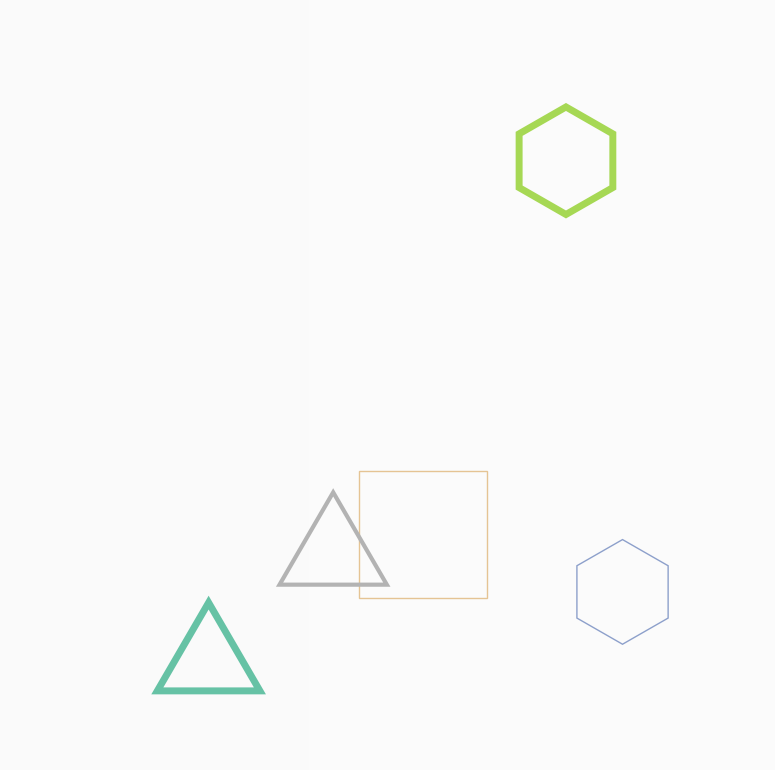[{"shape": "triangle", "thickness": 2.5, "radius": 0.38, "center": [0.269, 0.141]}, {"shape": "hexagon", "thickness": 0.5, "radius": 0.34, "center": [0.803, 0.231]}, {"shape": "hexagon", "thickness": 2.5, "radius": 0.35, "center": [0.73, 0.791]}, {"shape": "square", "thickness": 0.5, "radius": 0.41, "center": [0.546, 0.306]}, {"shape": "triangle", "thickness": 1.5, "radius": 0.4, "center": [0.43, 0.281]}]